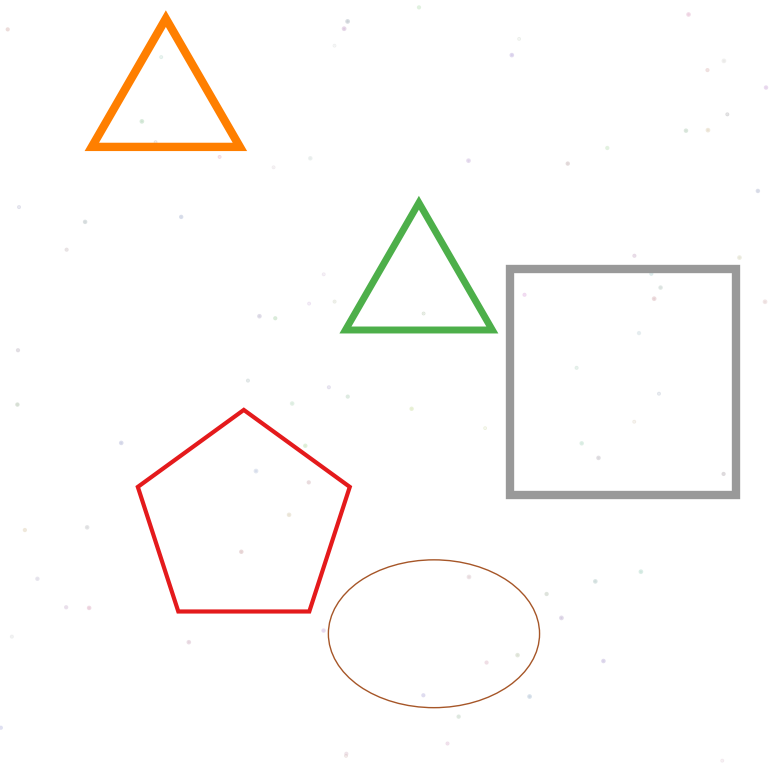[{"shape": "pentagon", "thickness": 1.5, "radius": 0.72, "center": [0.317, 0.323]}, {"shape": "triangle", "thickness": 2.5, "radius": 0.55, "center": [0.544, 0.627]}, {"shape": "triangle", "thickness": 3, "radius": 0.56, "center": [0.215, 0.865]}, {"shape": "oval", "thickness": 0.5, "radius": 0.69, "center": [0.564, 0.177]}, {"shape": "square", "thickness": 3, "radius": 0.73, "center": [0.809, 0.504]}]